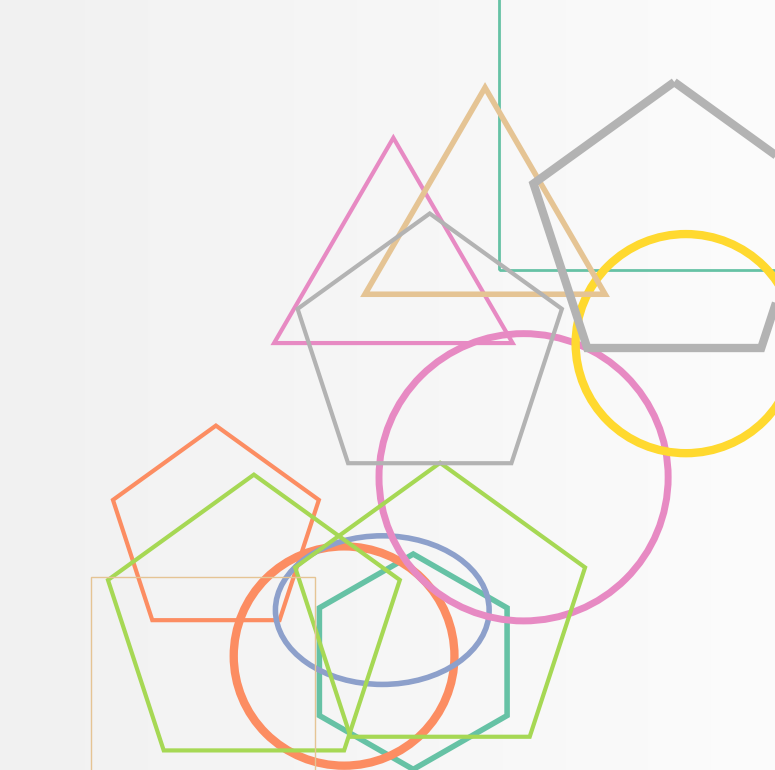[{"shape": "square", "thickness": 1, "radius": 0.89, "center": [0.823, 0.828]}, {"shape": "hexagon", "thickness": 2, "radius": 0.7, "center": [0.533, 0.141]}, {"shape": "pentagon", "thickness": 1.5, "radius": 0.7, "center": [0.279, 0.308]}, {"shape": "circle", "thickness": 3, "radius": 0.71, "center": [0.444, 0.148]}, {"shape": "oval", "thickness": 2, "radius": 0.69, "center": [0.493, 0.208]}, {"shape": "triangle", "thickness": 1.5, "radius": 0.89, "center": [0.508, 0.643]}, {"shape": "circle", "thickness": 2.5, "radius": 0.93, "center": [0.676, 0.38]}, {"shape": "pentagon", "thickness": 1.5, "radius": 0.98, "center": [0.568, 0.202]}, {"shape": "pentagon", "thickness": 1.5, "radius": 0.99, "center": [0.328, 0.186]}, {"shape": "circle", "thickness": 3, "radius": 0.71, "center": [0.885, 0.554]}, {"shape": "triangle", "thickness": 2, "radius": 0.89, "center": [0.626, 0.707]}, {"shape": "square", "thickness": 0.5, "radius": 0.72, "center": [0.262, 0.106]}, {"shape": "pentagon", "thickness": 1.5, "radius": 0.9, "center": [0.555, 0.543]}, {"shape": "pentagon", "thickness": 3, "radius": 0.95, "center": [0.87, 0.703]}]